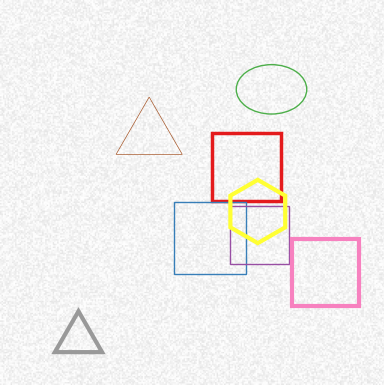[{"shape": "square", "thickness": 2.5, "radius": 0.44, "center": [0.64, 0.567]}, {"shape": "square", "thickness": 1, "radius": 0.47, "center": [0.545, 0.382]}, {"shape": "oval", "thickness": 1, "radius": 0.46, "center": [0.705, 0.768]}, {"shape": "square", "thickness": 1, "radius": 0.38, "center": [0.674, 0.39]}, {"shape": "hexagon", "thickness": 3, "radius": 0.41, "center": [0.67, 0.451]}, {"shape": "triangle", "thickness": 0.5, "radius": 0.5, "center": [0.387, 0.649]}, {"shape": "square", "thickness": 3, "radius": 0.44, "center": [0.846, 0.292]}, {"shape": "triangle", "thickness": 3, "radius": 0.35, "center": [0.204, 0.121]}]